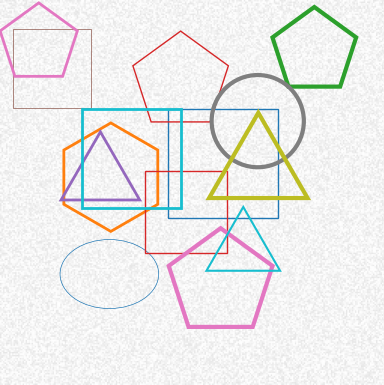[{"shape": "oval", "thickness": 0.5, "radius": 0.64, "center": [0.284, 0.288]}, {"shape": "square", "thickness": 1, "radius": 0.71, "center": [0.58, 0.575]}, {"shape": "hexagon", "thickness": 2, "radius": 0.7, "center": [0.288, 0.54]}, {"shape": "pentagon", "thickness": 3, "radius": 0.57, "center": [0.816, 0.867]}, {"shape": "square", "thickness": 1, "radius": 0.53, "center": [0.484, 0.448]}, {"shape": "pentagon", "thickness": 1, "radius": 0.65, "center": [0.469, 0.789]}, {"shape": "triangle", "thickness": 2, "radius": 0.59, "center": [0.261, 0.54]}, {"shape": "square", "thickness": 0.5, "radius": 0.51, "center": [0.135, 0.822]}, {"shape": "pentagon", "thickness": 3, "radius": 0.71, "center": [0.573, 0.266]}, {"shape": "pentagon", "thickness": 2, "radius": 0.53, "center": [0.101, 0.887]}, {"shape": "circle", "thickness": 3, "radius": 0.6, "center": [0.669, 0.685]}, {"shape": "triangle", "thickness": 3, "radius": 0.74, "center": [0.671, 0.559]}, {"shape": "triangle", "thickness": 1.5, "radius": 0.55, "center": [0.632, 0.352]}, {"shape": "square", "thickness": 2, "radius": 0.65, "center": [0.341, 0.588]}]